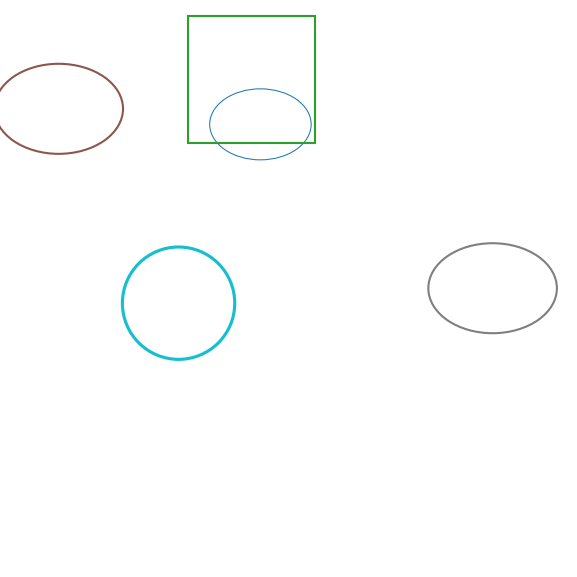[{"shape": "oval", "thickness": 0.5, "radius": 0.44, "center": [0.451, 0.784]}, {"shape": "square", "thickness": 1, "radius": 0.55, "center": [0.436, 0.862]}, {"shape": "oval", "thickness": 1, "radius": 0.56, "center": [0.102, 0.811]}, {"shape": "oval", "thickness": 1, "radius": 0.56, "center": [0.853, 0.5]}, {"shape": "circle", "thickness": 1.5, "radius": 0.49, "center": [0.309, 0.474]}]